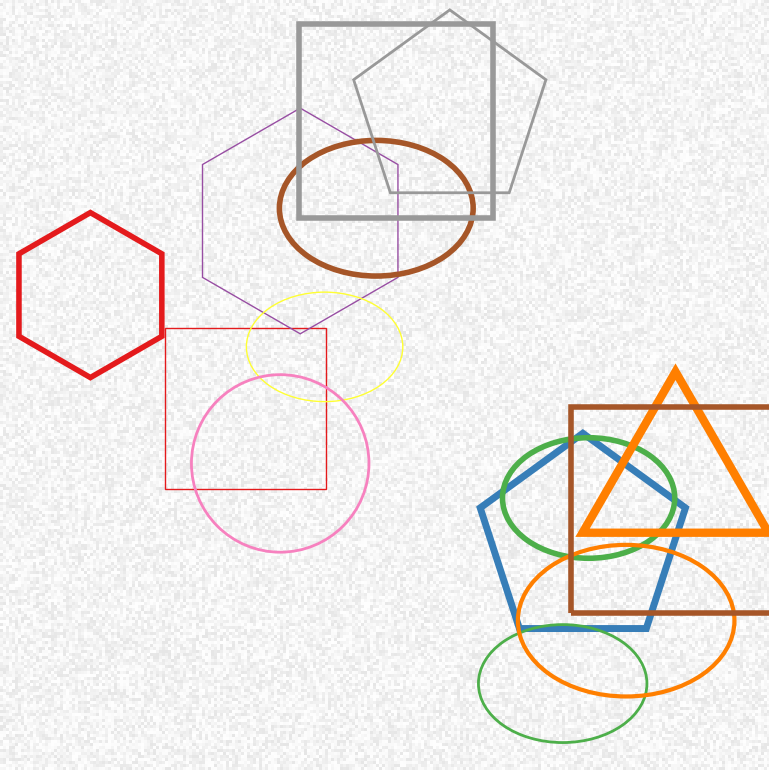[{"shape": "hexagon", "thickness": 2, "radius": 0.54, "center": [0.117, 0.617]}, {"shape": "square", "thickness": 0.5, "radius": 0.52, "center": [0.319, 0.47]}, {"shape": "pentagon", "thickness": 2.5, "radius": 0.7, "center": [0.757, 0.297]}, {"shape": "oval", "thickness": 1, "radius": 0.55, "center": [0.731, 0.112]}, {"shape": "oval", "thickness": 2, "radius": 0.56, "center": [0.764, 0.353]}, {"shape": "hexagon", "thickness": 0.5, "radius": 0.73, "center": [0.39, 0.713]}, {"shape": "triangle", "thickness": 3, "radius": 0.7, "center": [0.877, 0.378]}, {"shape": "oval", "thickness": 1.5, "radius": 0.7, "center": [0.813, 0.194]}, {"shape": "oval", "thickness": 0.5, "radius": 0.51, "center": [0.422, 0.55]}, {"shape": "square", "thickness": 2, "radius": 0.67, "center": [0.875, 0.338]}, {"shape": "oval", "thickness": 2, "radius": 0.63, "center": [0.489, 0.73]}, {"shape": "circle", "thickness": 1, "radius": 0.58, "center": [0.364, 0.398]}, {"shape": "square", "thickness": 2, "radius": 0.63, "center": [0.514, 0.843]}, {"shape": "pentagon", "thickness": 1, "radius": 0.66, "center": [0.584, 0.856]}]